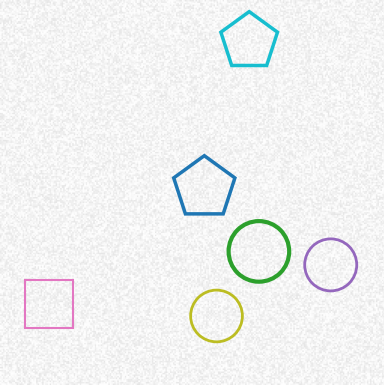[{"shape": "pentagon", "thickness": 2.5, "radius": 0.42, "center": [0.531, 0.512]}, {"shape": "circle", "thickness": 3, "radius": 0.39, "center": [0.672, 0.347]}, {"shape": "circle", "thickness": 2, "radius": 0.34, "center": [0.859, 0.312]}, {"shape": "square", "thickness": 1.5, "radius": 0.31, "center": [0.127, 0.21]}, {"shape": "circle", "thickness": 2, "radius": 0.34, "center": [0.562, 0.179]}, {"shape": "pentagon", "thickness": 2.5, "radius": 0.39, "center": [0.647, 0.892]}]